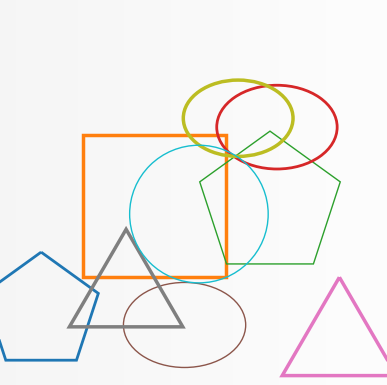[{"shape": "pentagon", "thickness": 2, "radius": 0.78, "center": [0.106, 0.19]}, {"shape": "square", "thickness": 2.5, "radius": 0.92, "center": [0.398, 0.465]}, {"shape": "pentagon", "thickness": 1, "radius": 0.95, "center": [0.697, 0.469]}, {"shape": "oval", "thickness": 2, "radius": 0.78, "center": [0.715, 0.67]}, {"shape": "oval", "thickness": 1, "radius": 0.79, "center": [0.476, 0.156]}, {"shape": "triangle", "thickness": 2.5, "radius": 0.85, "center": [0.876, 0.11]}, {"shape": "triangle", "thickness": 2.5, "radius": 0.84, "center": [0.325, 0.236]}, {"shape": "oval", "thickness": 2.5, "radius": 0.71, "center": [0.615, 0.693]}, {"shape": "circle", "thickness": 1, "radius": 0.89, "center": [0.513, 0.444]}]